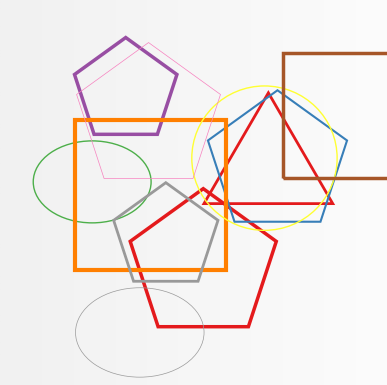[{"shape": "triangle", "thickness": 2, "radius": 0.96, "center": [0.693, 0.567]}, {"shape": "pentagon", "thickness": 2.5, "radius": 0.99, "center": [0.525, 0.312]}, {"shape": "pentagon", "thickness": 1.5, "radius": 0.94, "center": [0.716, 0.577]}, {"shape": "oval", "thickness": 1, "radius": 0.76, "center": [0.238, 0.528]}, {"shape": "pentagon", "thickness": 2.5, "radius": 0.69, "center": [0.324, 0.764]}, {"shape": "square", "thickness": 3, "radius": 0.97, "center": [0.388, 0.493]}, {"shape": "circle", "thickness": 1, "radius": 0.94, "center": [0.682, 0.589]}, {"shape": "square", "thickness": 2.5, "radius": 0.81, "center": [0.893, 0.7]}, {"shape": "pentagon", "thickness": 0.5, "radius": 0.98, "center": [0.383, 0.694]}, {"shape": "pentagon", "thickness": 2, "radius": 0.71, "center": [0.428, 0.384]}, {"shape": "oval", "thickness": 0.5, "radius": 0.83, "center": [0.361, 0.136]}]